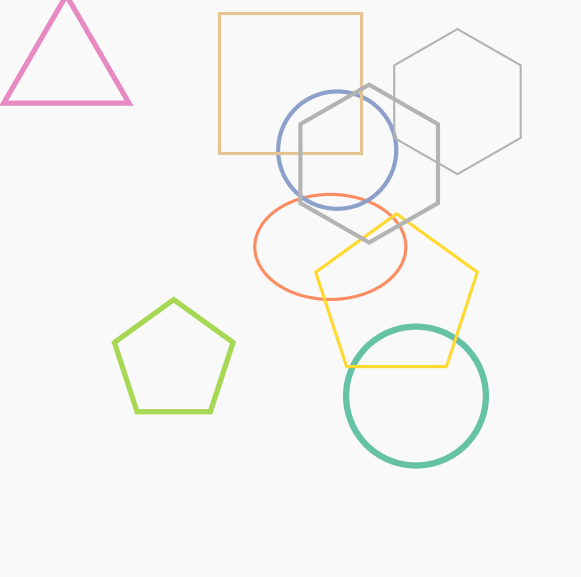[{"shape": "circle", "thickness": 3, "radius": 0.6, "center": [0.716, 0.313]}, {"shape": "oval", "thickness": 1.5, "radius": 0.65, "center": [0.568, 0.572]}, {"shape": "circle", "thickness": 2, "radius": 0.51, "center": [0.58, 0.739]}, {"shape": "triangle", "thickness": 2.5, "radius": 0.62, "center": [0.114, 0.883]}, {"shape": "pentagon", "thickness": 2.5, "radius": 0.54, "center": [0.299, 0.373]}, {"shape": "pentagon", "thickness": 1.5, "radius": 0.73, "center": [0.682, 0.483]}, {"shape": "square", "thickness": 1.5, "radius": 0.61, "center": [0.499, 0.855]}, {"shape": "hexagon", "thickness": 2, "radius": 0.68, "center": [0.635, 0.716]}, {"shape": "hexagon", "thickness": 1, "radius": 0.63, "center": [0.787, 0.823]}]